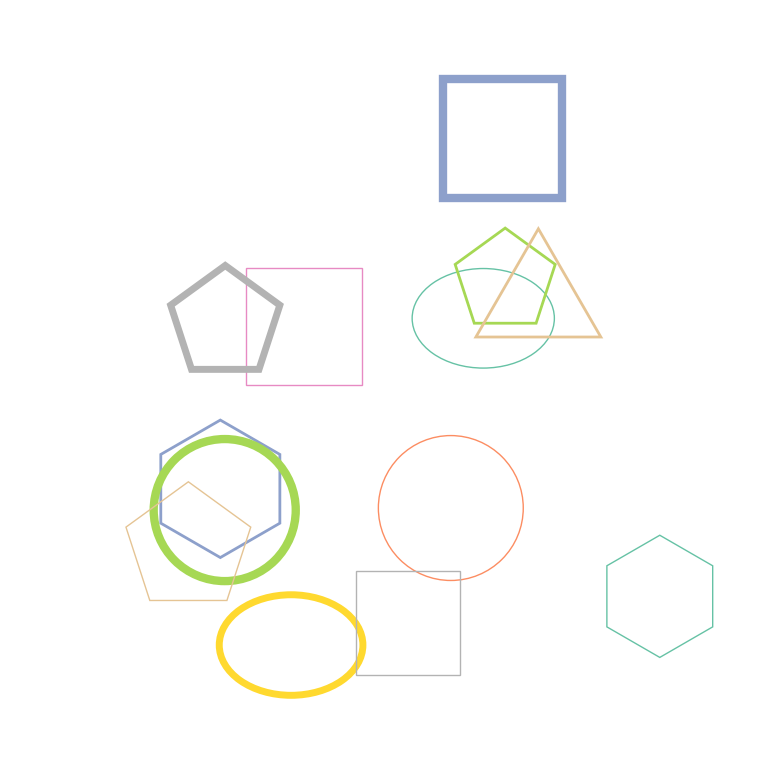[{"shape": "hexagon", "thickness": 0.5, "radius": 0.4, "center": [0.857, 0.226]}, {"shape": "oval", "thickness": 0.5, "radius": 0.46, "center": [0.628, 0.587]}, {"shape": "circle", "thickness": 0.5, "radius": 0.47, "center": [0.585, 0.34]}, {"shape": "hexagon", "thickness": 1, "radius": 0.45, "center": [0.286, 0.365]}, {"shape": "square", "thickness": 3, "radius": 0.39, "center": [0.653, 0.82]}, {"shape": "square", "thickness": 0.5, "radius": 0.38, "center": [0.394, 0.576]}, {"shape": "pentagon", "thickness": 1, "radius": 0.34, "center": [0.656, 0.636]}, {"shape": "circle", "thickness": 3, "radius": 0.46, "center": [0.292, 0.338]}, {"shape": "oval", "thickness": 2.5, "radius": 0.47, "center": [0.378, 0.162]}, {"shape": "pentagon", "thickness": 0.5, "radius": 0.43, "center": [0.245, 0.289]}, {"shape": "triangle", "thickness": 1, "radius": 0.47, "center": [0.699, 0.609]}, {"shape": "square", "thickness": 0.5, "radius": 0.34, "center": [0.53, 0.191]}, {"shape": "pentagon", "thickness": 2.5, "radius": 0.37, "center": [0.293, 0.581]}]